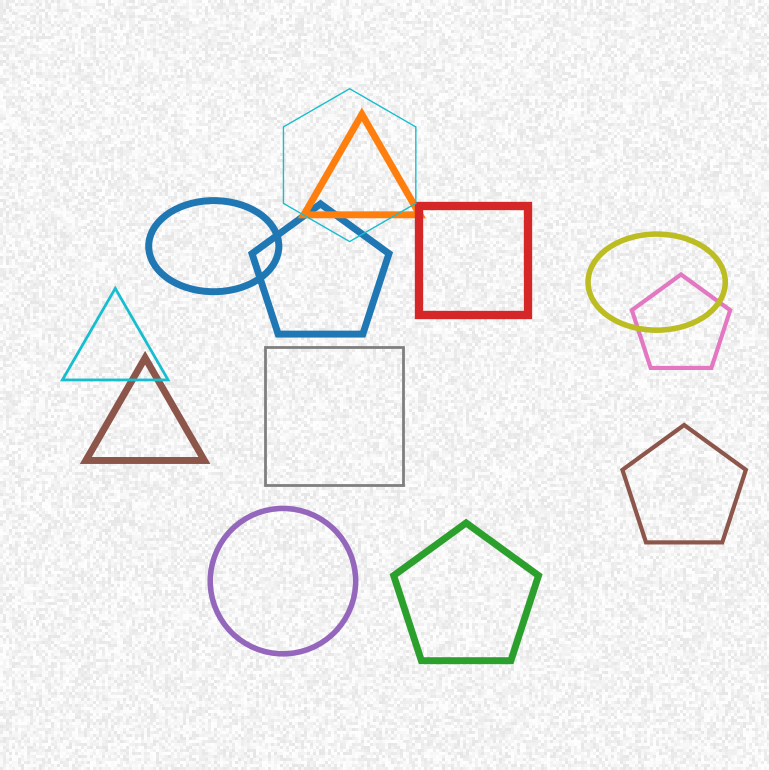[{"shape": "pentagon", "thickness": 2.5, "radius": 0.47, "center": [0.416, 0.642]}, {"shape": "oval", "thickness": 2.5, "radius": 0.42, "center": [0.278, 0.68]}, {"shape": "triangle", "thickness": 2.5, "radius": 0.43, "center": [0.47, 0.765]}, {"shape": "pentagon", "thickness": 2.5, "radius": 0.49, "center": [0.605, 0.222]}, {"shape": "square", "thickness": 3, "radius": 0.35, "center": [0.615, 0.662]}, {"shape": "circle", "thickness": 2, "radius": 0.47, "center": [0.367, 0.245]}, {"shape": "pentagon", "thickness": 1.5, "radius": 0.42, "center": [0.889, 0.364]}, {"shape": "triangle", "thickness": 2.5, "radius": 0.44, "center": [0.188, 0.446]}, {"shape": "pentagon", "thickness": 1.5, "radius": 0.34, "center": [0.884, 0.576]}, {"shape": "square", "thickness": 1, "radius": 0.45, "center": [0.434, 0.46]}, {"shape": "oval", "thickness": 2, "radius": 0.45, "center": [0.853, 0.634]}, {"shape": "hexagon", "thickness": 0.5, "radius": 0.5, "center": [0.454, 0.786]}, {"shape": "triangle", "thickness": 1, "radius": 0.4, "center": [0.15, 0.546]}]